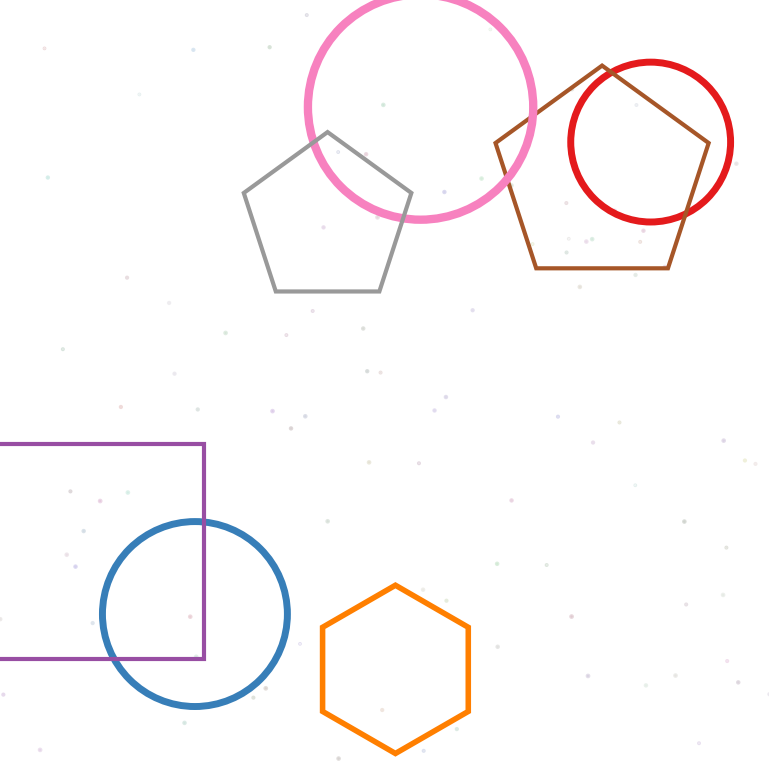[{"shape": "circle", "thickness": 2.5, "radius": 0.52, "center": [0.845, 0.815]}, {"shape": "circle", "thickness": 2.5, "radius": 0.6, "center": [0.253, 0.203]}, {"shape": "square", "thickness": 1.5, "radius": 0.7, "center": [0.126, 0.284]}, {"shape": "hexagon", "thickness": 2, "radius": 0.55, "center": [0.514, 0.131]}, {"shape": "pentagon", "thickness": 1.5, "radius": 0.73, "center": [0.782, 0.769]}, {"shape": "circle", "thickness": 3, "radius": 0.73, "center": [0.546, 0.861]}, {"shape": "pentagon", "thickness": 1.5, "radius": 0.57, "center": [0.425, 0.714]}]